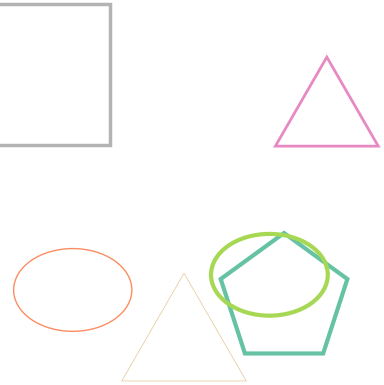[{"shape": "pentagon", "thickness": 3, "radius": 0.86, "center": [0.738, 0.222]}, {"shape": "oval", "thickness": 1, "radius": 0.77, "center": [0.189, 0.247]}, {"shape": "triangle", "thickness": 2, "radius": 0.77, "center": [0.849, 0.698]}, {"shape": "oval", "thickness": 3, "radius": 0.76, "center": [0.7, 0.286]}, {"shape": "triangle", "thickness": 0.5, "radius": 0.93, "center": [0.478, 0.104]}, {"shape": "square", "thickness": 2.5, "radius": 0.92, "center": [0.101, 0.808]}]